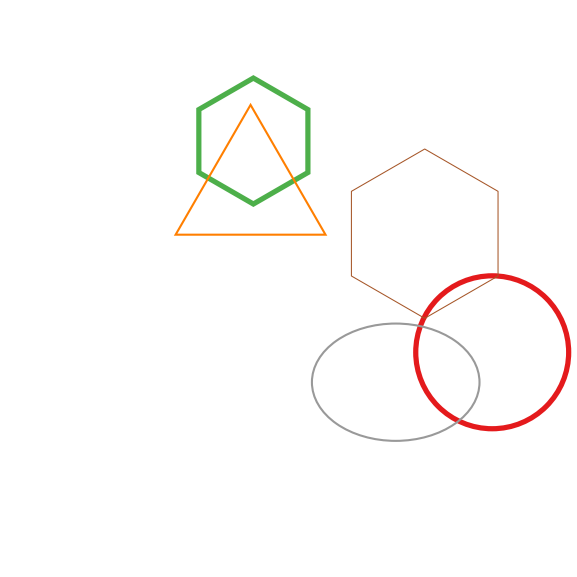[{"shape": "circle", "thickness": 2.5, "radius": 0.66, "center": [0.852, 0.389]}, {"shape": "hexagon", "thickness": 2.5, "radius": 0.55, "center": [0.439, 0.755]}, {"shape": "triangle", "thickness": 1, "radius": 0.75, "center": [0.434, 0.668]}, {"shape": "hexagon", "thickness": 0.5, "radius": 0.73, "center": [0.735, 0.595]}, {"shape": "oval", "thickness": 1, "radius": 0.73, "center": [0.685, 0.337]}]